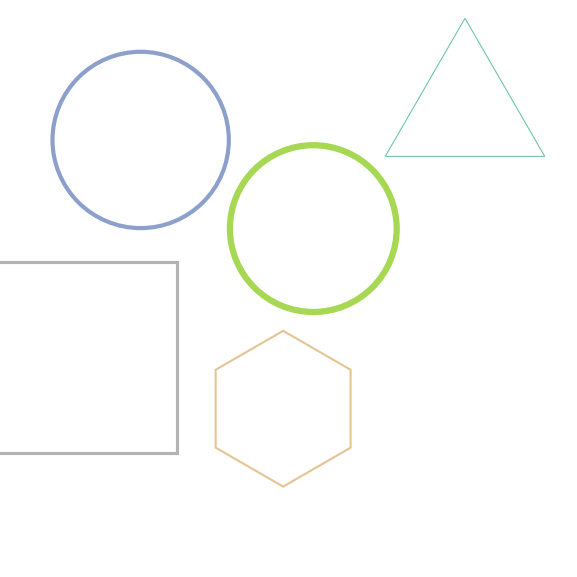[{"shape": "triangle", "thickness": 0.5, "radius": 0.8, "center": [0.805, 0.808]}, {"shape": "circle", "thickness": 2, "radius": 0.76, "center": [0.244, 0.757]}, {"shape": "circle", "thickness": 3, "radius": 0.72, "center": [0.542, 0.603]}, {"shape": "hexagon", "thickness": 1, "radius": 0.67, "center": [0.49, 0.291]}, {"shape": "square", "thickness": 1.5, "radius": 0.83, "center": [0.142, 0.38]}]